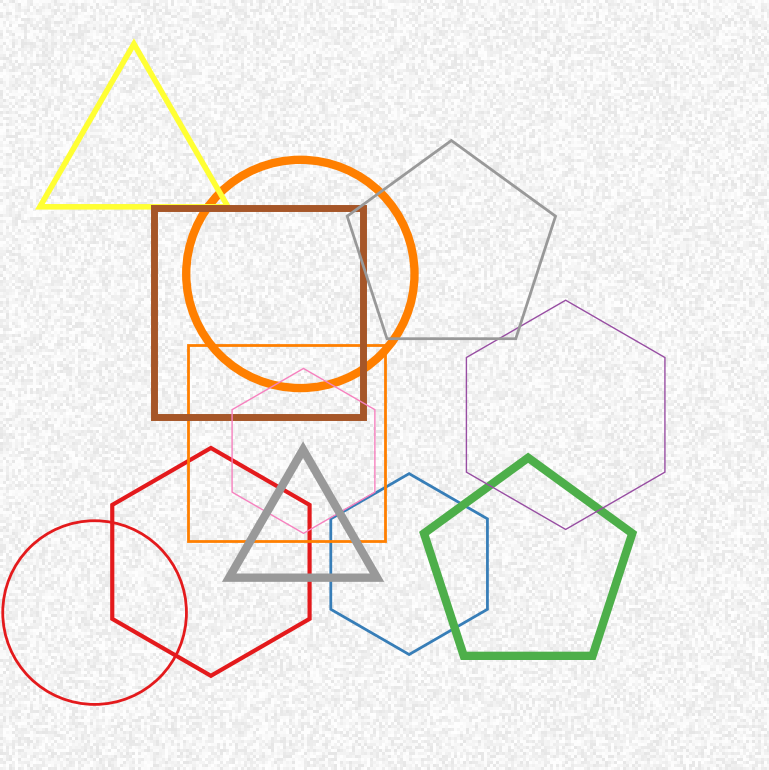[{"shape": "circle", "thickness": 1, "radius": 0.6, "center": [0.123, 0.204]}, {"shape": "hexagon", "thickness": 1.5, "radius": 0.74, "center": [0.274, 0.27]}, {"shape": "hexagon", "thickness": 1, "radius": 0.59, "center": [0.531, 0.267]}, {"shape": "pentagon", "thickness": 3, "radius": 0.71, "center": [0.686, 0.263]}, {"shape": "hexagon", "thickness": 0.5, "radius": 0.74, "center": [0.735, 0.461]}, {"shape": "circle", "thickness": 3, "radius": 0.74, "center": [0.39, 0.644]}, {"shape": "square", "thickness": 1, "radius": 0.64, "center": [0.372, 0.425]}, {"shape": "triangle", "thickness": 2, "radius": 0.71, "center": [0.174, 0.802]}, {"shape": "square", "thickness": 2.5, "radius": 0.68, "center": [0.336, 0.594]}, {"shape": "hexagon", "thickness": 0.5, "radius": 0.54, "center": [0.394, 0.414]}, {"shape": "triangle", "thickness": 3, "radius": 0.55, "center": [0.394, 0.305]}, {"shape": "pentagon", "thickness": 1, "radius": 0.71, "center": [0.586, 0.675]}]